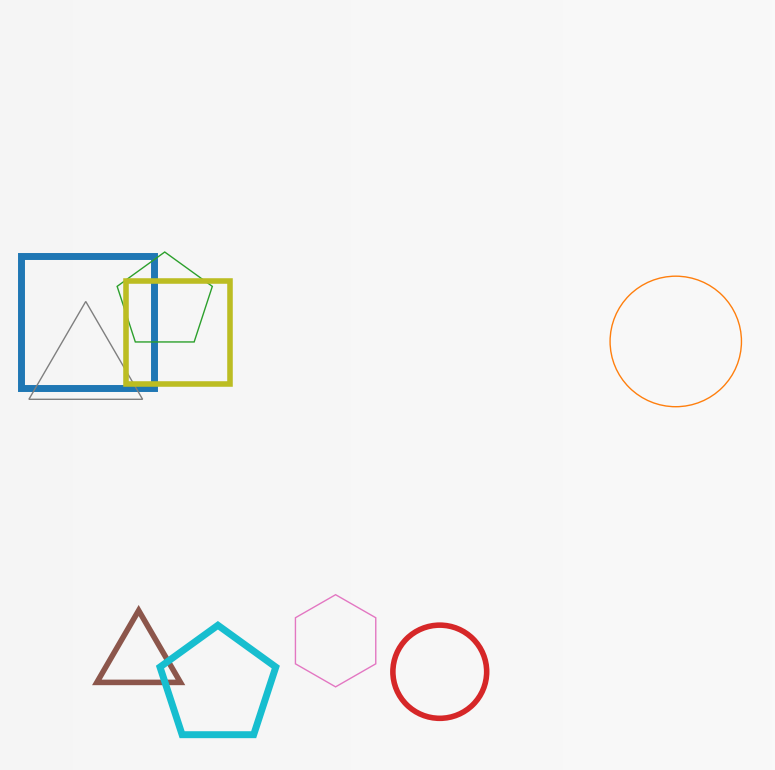[{"shape": "square", "thickness": 2.5, "radius": 0.43, "center": [0.113, 0.581]}, {"shape": "circle", "thickness": 0.5, "radius": 0.42, "center": [0.872, 0.557]}, {"shape": "pentagon", "thickness": 0.5, "radius": 0.32, "center": [0.213, 0.608]}, {"shape": "circle", "thickness": 2, "radius": 0.3, "center": [0.567, 0.128]}, {"shape": "triangle", "thickness": 2, "radius": 0.31, "center": [0.179, 0.145]}, {"shape": "hexagon", "thickness": 0.5, "radius": 0.3, "center": [0.433, 0.168]}, {"shape": "triangle", "thickness": 0.5, "radius": 0.42, "center": [0.111, 0.524]}, {"shape": "square", "thickness": 2, "radius": 0.34, "center": [0.23, 0.568]}, {"shape": "pentagon", "thickness": 2.5, "radius": 0.39, "center": [0.281, 0.109]}]